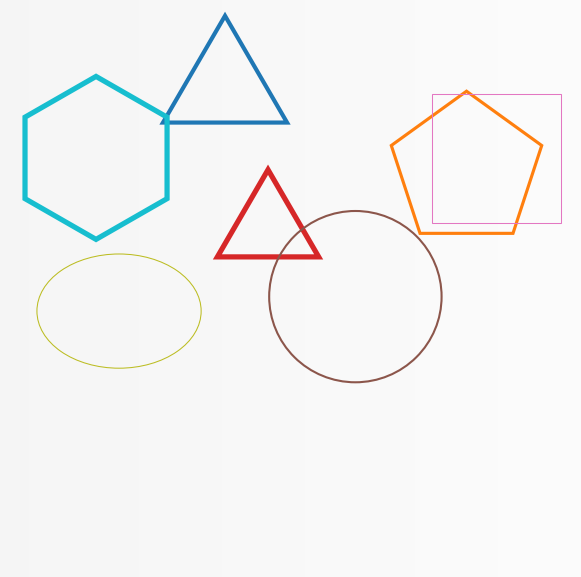[{"shape": "triangle", "thickness": 2, "radius": 0.62, "center": [0.387, 0.849]}, {"shape": "pentagon", "thickness": 1.5, "radius": 0.68, "center": [0.803, 0.705]}, {"shape": "triangle", "thickness": 2.5, "radius": 0.5, "center": [0.461, 0.605]}, {"shape": "circle", "thickness": 1, "radius": 0.74, "center": [0.611, 0.485]}, {"shape": "square", "thickness": 0.5, "radius": 0.56, "center": [0.854, 0.725]}, {"shape": "oval", "thickness": 0.5, "radius": 0.71, "center": [0.205, 0.46]}, {"shape": "hexagon", "thickness": 2.5, "radius": 0.71, "center": [0.165, 0.726]}]